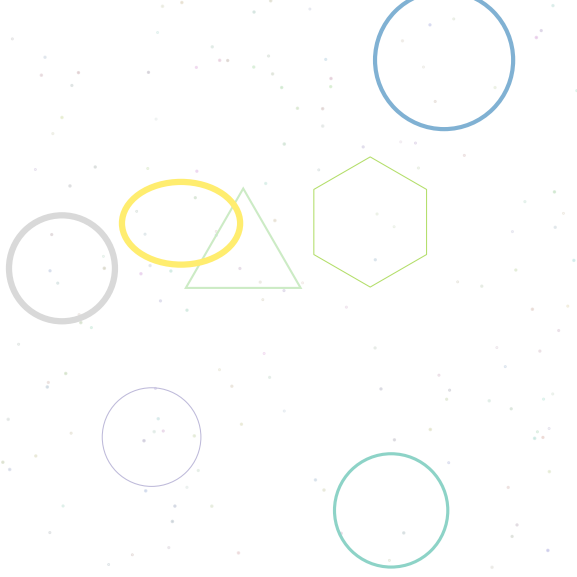[{"shape": "circle", "thickness": 1.5, "radius": 0.49, "center": [0.677, 0.115]}, {"shape": "circle", "thickness": 0.5, "radius": 0.43, "center": [0.262, 0.242]}, {"shape": "circle", "thickness": 2, "radius": 0.6, "center": [0.769, 0.895]}, {"shape": "hexagon", "thickness": 0.5, "radius": 0.56, "center": [0.641, 0.615]}, {"shape": "circle", "thickness": 3, "radius": 0.46, "center": [0.107, 0.535]}, {"shape": "triangle", "thickness": 1, "radius": 0.57, "center": [0.421, 0.558]}, {"shape": "oval", "thickness": 3, "radius": 0.51, "center": [0.313, 0.613]}]